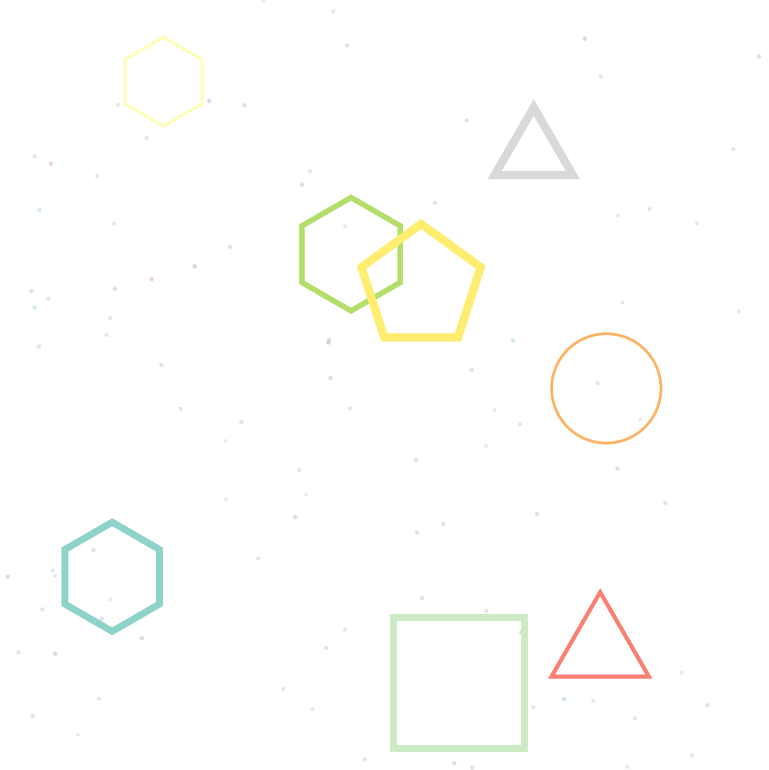[{"shape": "hexagon", "thickness": 2.5, "radius": 0.35, "center": [0.146, 0.251]}, {"shape": "hexagon", "thickness": 1, "radius": 0.29, "center": [0.212, 0.894]}, {"shape": "triangle", "thickness": 1.5, "radius": 0.37, "center": [0.779, 0.158]}, {"shape": "circle", "thickness": 1, "radius": 0.36, "center": [0.787, 0.496]}, {"shape": "hexagon", "thickness": 2, "radius": 0.37, "center": [0.456, 0.67]}, {"shape": "triangle", "thickness": 3, "radius": 0.29, "center": [0.693, 0.802]}, {"shape": "square", "thickness": 2.5, "radius": 0.43, "center": [0.596, 0.114]}, {"shape": "pentagon", "thickness": 3, "radius": 0.41, "center": [0.547, 0.628]}]